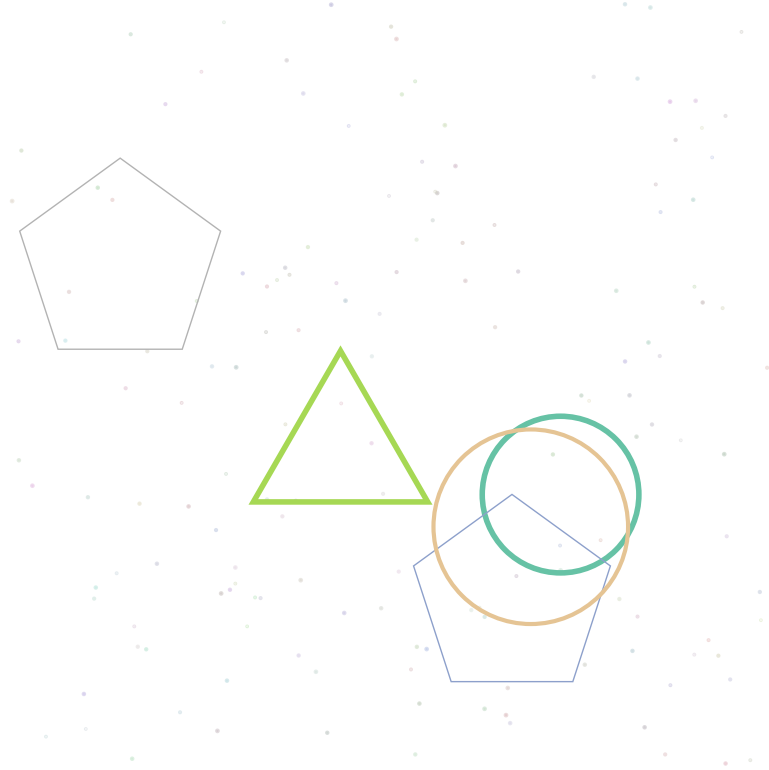[{"shape": "circle", "thickness": 2, "radius": 0.51, "center": [0.728, 0.358]}, {"shape": "pentagon", "thickness": 0.5, "radius": 0.67, "center": [0.665, 0.223]}, {"shape": "triangle", "thickness": 2, "radius": 0.65, "center": [0.442, 0.414]}, {"shape": "circle", "thickness": 1.5, "radius": 0.63, "center": [0.689, 0.316]}, {"shape": "pentagon", "thickness": 0.5, "radius": 0.69, "center": [0.156, 0.657]}]